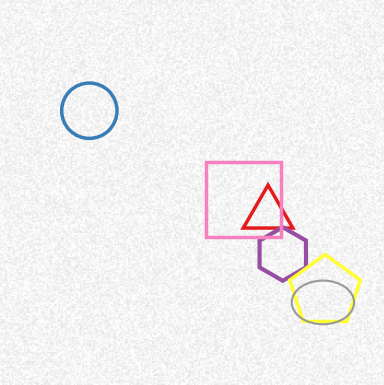[{"shape": "triangle", "thickness": 2.5, "radius": 0.37, "center": [0.696, 0.445]}, {"shape": "circle", "thickness": 2.5, "radius": 0.36, "center": [0.232, 0.712]}, {"shape": "hexagon", "thickness": 3, "radius": 0.35, "center": [0.734, 0.34]}, {"shape": "pentagon", "thickness": 2.5, "radius": 0.48, "center": [0.844, 0.243]}, {"shape": "square", "thickness": 2.5, "radius": 0.48, "center": [0.633, 0.482]}, {"shape": "oval", "thickness": 1.5, "radius": 0.4, "center": [0.839, 0.215]}]